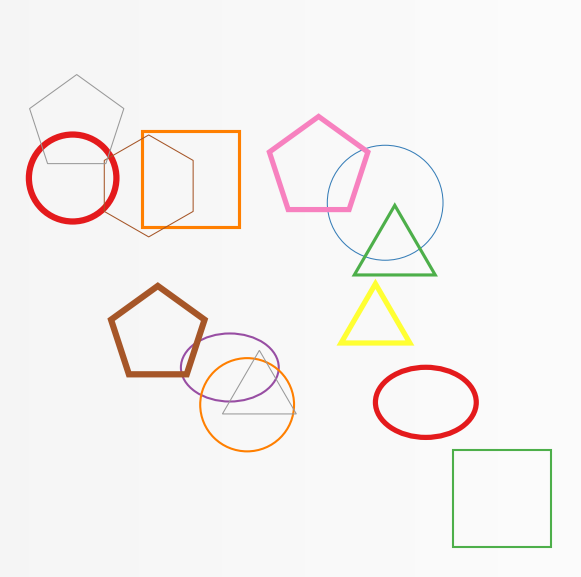[{"shape": "circle", "thickness": 3, "radius": 0.38, "center": [0.125, 0.691]}, {"shape": "oval", "thickness": 2.5, "radius": 0.43, "center": [0.733, 0.302]}, {"shape": "circle", "thickness": 0.5, "radius": 0.5, "center": [0.663, 0.648]}, {"shape": "triangle", "thickness": 1.5, "radius": 0.4, "center": [0.679, 0.563]}, {"shape": "square", "thickness": 1, "radius": 0.42, "center": [0.863, 0.136]}, {"shape": "oval", "thickness": 1, "radius": 0.42, "center": [0.395, 0.363]}, {"shape": "circle", "thickness": 1, "radius": 0.4, "center": [0.425, 0.298]}, {"shape": "square", "thickness": 1.5, "radius": 0.42, "center": [0.328, 0.689]}, {"shape": "triangle", "thickness": 2.5, "radius": 0.34, "center": [0.646, 0.439]}, {"shape": "hexagon", "thickness": 0.5, "radius": 0.44, "center": [0.256, 0.677]}, {"shape": "pentagon", "thickness": 3, "radius": 0.42, "center": [0.271, 0.419]}, {"shape": "pentagon", "thickness": 2.5, "radius": 0.45, "center": [0.548, 0.708]}, {"shape": "pentagon", "thickness": 0.5, "radius": 0.43, "center": [0.132, 0.785]}, {"shape": "triangle", "thickness": 0.5, "radius": 0.37, "center": [0.446, 0.319]}]